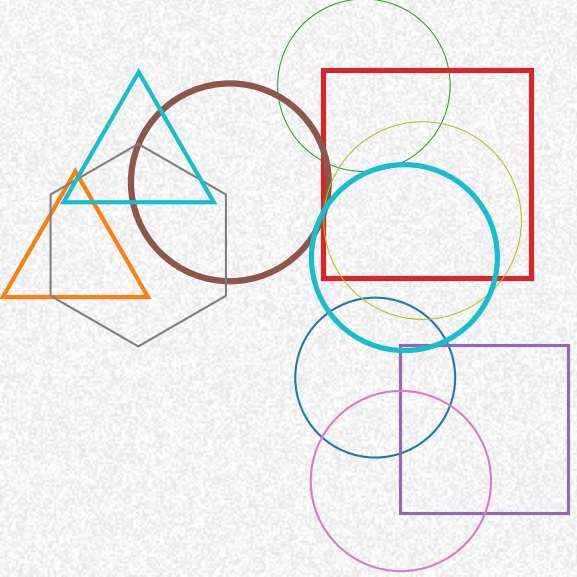[{"shape": "circle", "thickness": 1, "radius": 0.69, "center": [0.65, 0.345]}, {"shape": "triangle", "thickness": 2, "radius": 0.73, "center": [0.131, 0.557]}, {"shape": "circle", "thickness": 0.5, "radius": 0.75, "center": [0.63, 0.852]}, {"shape": "square", "thickness": 2.5, "radius": 0.9, "center": [0.739, 0.698]}, {"shape": "square", "thickness": 1.5, "radius": 0.73, "center": [0.838, 0.256]}, {"shape": "circle", "thickness": 3, "radius": 0.86, "center": [0.398, 0.683]}, {"shape": "circle", "thickness": 1, "radius": 0.78, "center": [0.694, 0.166]}, {"shape": "hexagon", "thickness": 1, "radius": 0.88, "center": [0.239, 0.575]}, {"shape": "circle", "thickness": 0.5, "radius": 0.86, "center": [0.732, 0.617]}, {"shape": "circle", "thickness": 2.5, "radius": 0.8, "center": [0.7, 0.553]}, {"shape": "triangle", "thickness": 2, "radius": 0.75, "center": [0.24, 0.724]}]